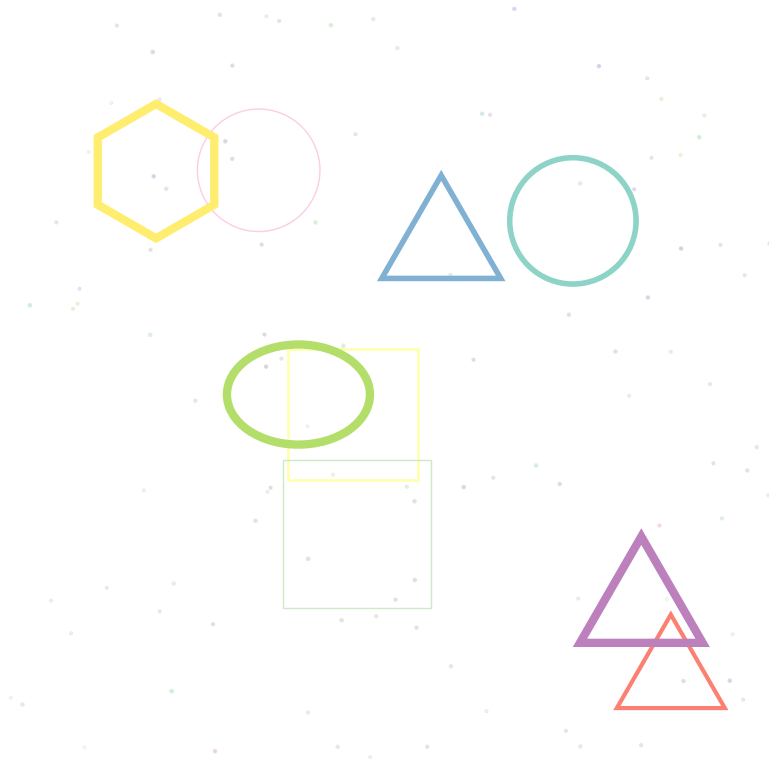[{"shape": "circle", "thickness": 2, "radius": 0.41, "center": [0.744, 0.713]}, {"shape": "square", "thickness": 1, "radius": 0.42, "center": [0.459, 0.462]}, {"shape": "triangle", "thickness": 1.5, "radius": 0.4, "center": [0.871, 0.121]}, {"shape": "triangle", "thickness": 2, "radius": 0.45, "center": [0.573, 0.683]}, {"shape": "oval", "thickness": 3, "radius": 0.46, "center": [0.388, 0.488]}, {"shape": "circle", "thickness": 0.5, "radius": 0.4, "center": [0.336, 0.779]}, {"shape": "triangle", "thickness": 3, "radius": 0.46, "center": [0.833, 0.211]}, {"shape": "square", "thickness": 0.5, "radius": 0.48, "center": [0.464, 0.306]}, {"shape": "hexagon", "thickness": 3, "radius": 0.44, "center": [0.203, 0.778]}]